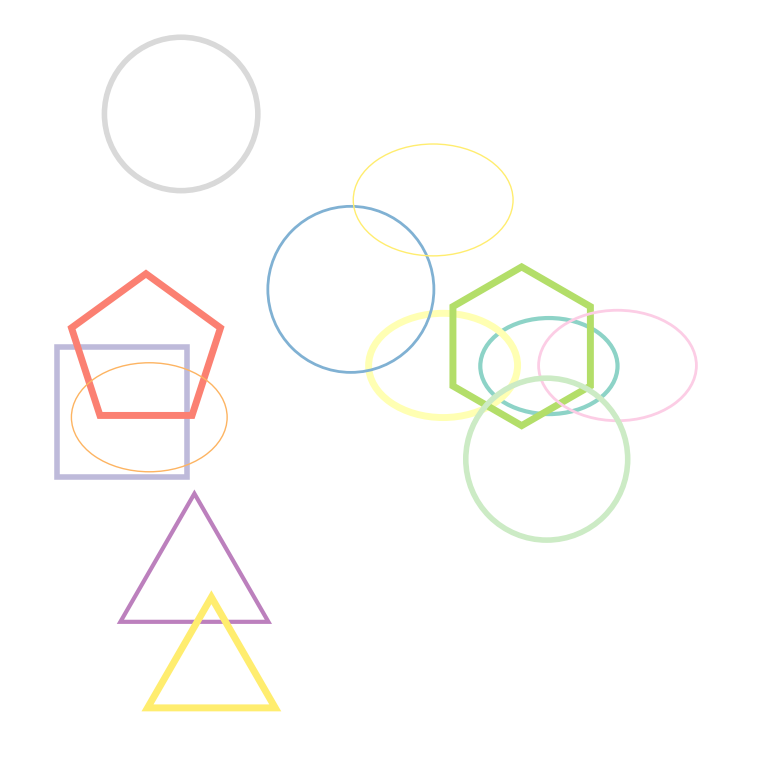[{"shape": "oval", "thickness": 1.5, "radius": 0.45, "center": [0.713, 0.525]}, {"shape": "oval", "thickness": 2.5, "radius": 0.48, "center": [0.575, 0.525]}, {"shape": "square", "thickness": 2, "radius": 0.42, "center": [0.159, 0.465]}, {"shape": "pentagon", "thickness": 2.5, "radius": 0.51, "center": [0.19, 0.543]}, {"shape": "circle", "thickness": 1, "radius": 0.54, "center": [0.456, 0.624]}, {"shape": "oval", "thickness": 0.5, "radius": 0.51, "center": [0.194, 0.458]}, {"shape": "hexagon", "thickness": 2.5, "radius": 0.52, "center": [0.677, 0.55]}, {"shape": "oval", "thickness": 1, "radius": 0.51, "center": [0.802, 0.525]}, {"shape": "circle", "thickness": 2, "radius": 0.5, "center": [0.235, 0.852]}, {"shape": "triangle", "thickness": 1.5, "radius": 0.55, "center": [0.252, 0.248]}, {"shape": "circle", "thickness": 2, "radius": 0.53, "center": [0.71, 0.404]}, {"shape": "oval", "thickness": 0.5, "radius": 0.52, "center": [0.563, 0.74]}, {"shape": "triangle", "thickness": 2.5, "radius": 0.48, "center": [0.275, 0.129]}]